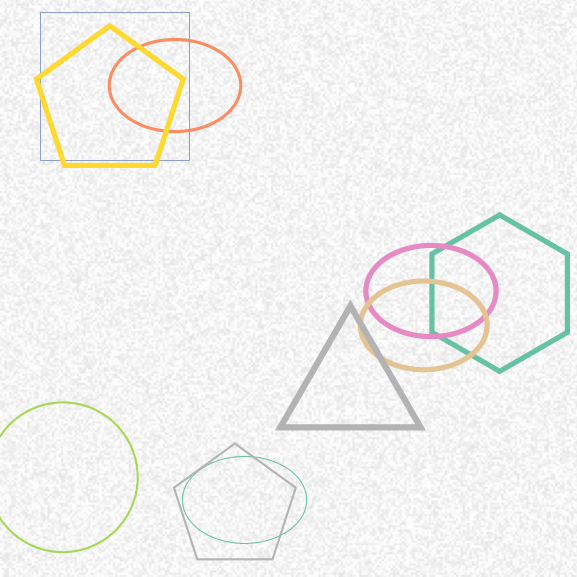[{"shape": "hexagon", "thickness": 2.5, "radius": 0.68, "center": [0.865, 0.492]}, {"shape": "oval", "thickness": 0.5, "radius": 0.54, "center": [0.423, 0.133]}, {"shape": "oval", "thickness": 1.5, "radius": 0.57, "center": [0.303, 0.851]}, {"shape": "square", "thickness": 0.5, "radius": 0.64, "center": [0.198, 0.85]}, {"shape": "oval", "thickness": 2.5, "radius": 0.56, "center": [0.746, 0.495]}, {"shape": "circle", "thickness": 1, "radius": 0.65, "center": [0.109, 0.173]}, {"shape": "pentagon", "thickness": 2.5, "radius": 0.67, "center": [0.19, 0.821]}, {"shape": "oval", "thickness": 2.5, "radius": 0.55, "center": [0.734, 0.436]}, {"shape": "triangle", "thickness": 3, "radius": 0.7, "center": [0.607, 0.329]}, {"shape": "pentagon", "thickness": 1, "radius": 0.55, "center": [0.407, 0.12]}]